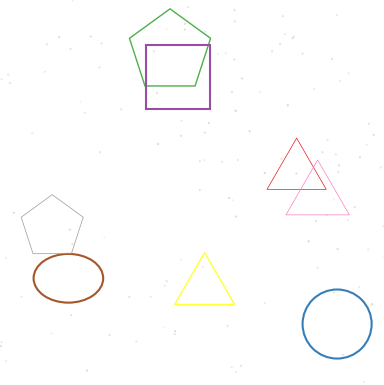[{"shape": "triangle", "thickness": 0.5, "radius": 0.44, "center": [0.77, 0.552]}, {"shape": "circle", "thickness": 1.5, "radius": 0.45, "center": [0.876, 0.158]}, {"shape": "pentagon", "thickness": 1, "radius": 0.55, "center": [0.442, 0.866]}, {"shape": "square", "thickness": 1.5, "radius": 0.41, "center": [0.462, 0.8]}, {"shape": "triangle", "thickness": 1, "radius": 0.45, "center": [0.531, 0.254]}, {"shape": "oval", "thickness": 1.5, "radius": 0.45, "center": [0.178, 0.277]}, {"shape": "triangle", "thickness": 0.5, "radius": 0.48, "center": [0.825, 0.489]}, {"shape": "pentagon", "thickness": 0.5, "radius": 0.42, "center": [0.136, 0.41]}]